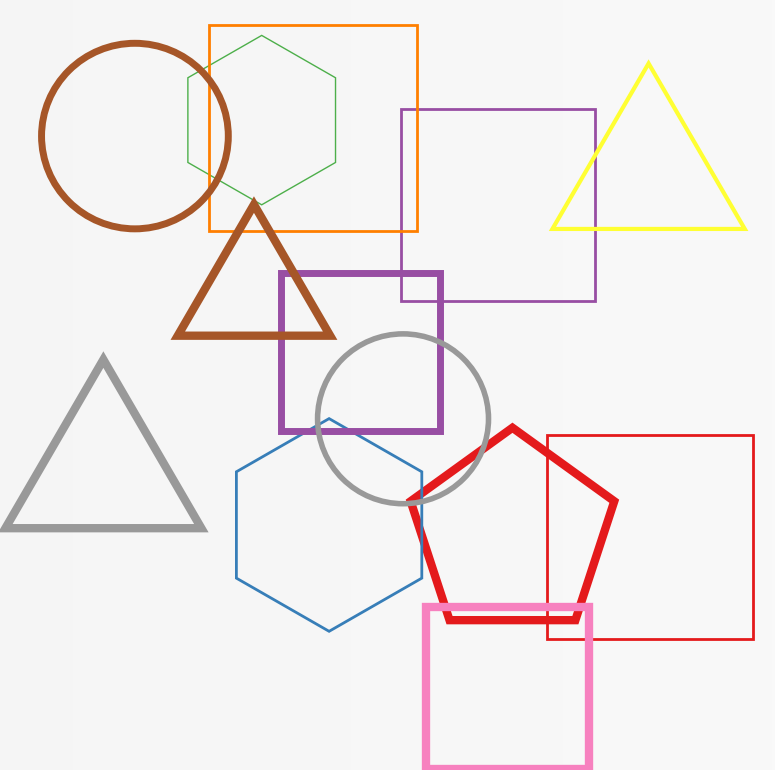[{"shape": "square", "thickness": 1, "radius": 0.66, "center": [0.838, 0.302]}, {"shape": "pentagon", "thickness": 3, "radius": 0.69, "center": [0.661, 0.306]}, {"shape": "hexagon", "thickness": 1, "radius": 0.69, "center": [0.425, 0.318]}, {"shape": "hexagon", "thickness": 0.5, "radius": 0.55, "center": [0.338, 0.844]}, {"shape": "square", "thickness": 2.5, "radius": 0.51, "center": [0.465, 0.543]}, {"shape": "square", "thickness": 1, "radius": 0.63, "center": [0.642, 0.733]}, {"shape": "square", "thickness": 1, "radius": 0.67, "center": [0.404, 0.834]}, {"shape": "triangle", "thickness": 1.5, "radius": 0.72, "center": [0.837, 0.774]}, {"shape": "triangle", "thickness": 3, "radius": 0.57, "center": [0.328, 0.621]}, {"shape": "circle", "thickness": 2.5, "radius": 0.6, "center": [0.174, 0.823]}, {"shape": "square", "thickness": 3, "radius": 0.53, "center": [0.655, 0.106]}, {"shape": "circle", "thickness": 2, "radius": 0.55, "center": [0.52, 0.456]}, {"shape": "triangle", "thickness": 3, "radius": 0.73, "center": [0.133, 0.387]}]